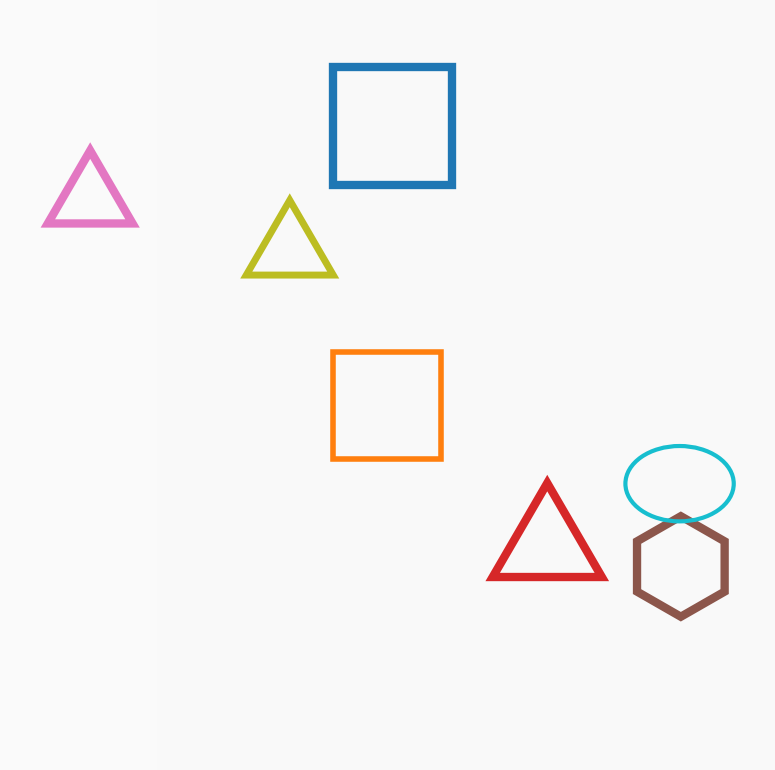[{"shape": "square", "thickness": 3, "radius": 0.38, "center": [0.507, 0.836]}, {"shape": "square", "thickness": 2, "radius": 0.35, "center": [0.499, 0.473]}, {"shape": "triangle", "thickness": 3, "radius": 0.41, "center": [0.706, 0.291]}, {"shape": "hexagon", "thickness": 3, "radius": 0.33, "center": [0.878, 0.264]}, {"shape": "triangle", "thickness": 3, "radius": 0.32, "center": [0.116, 0.741]}, {"shape": "triangle", "thickness": 2.5, "radius": 0.32, "center": [0.374, 0.675]}, {"shape": "oval", "thickness": 1.5, "radius": 0.35, "center": [0.877, 0.372]}]